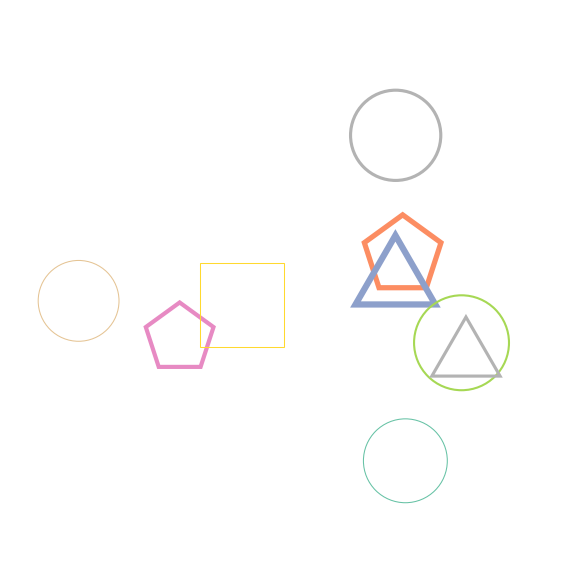[{"shape": "circle", "thickness": 0.5, "radius": 0.36, "center": [0.702, 0.201]}, {"shape": "pentagon", "thickness": 2.5, "radius": 0.35, "center": [0.697, 0.557]}, {"shape": "triangle", "thickness": 3, "radius": 0.4, "center": [0.685, 0.512]}, {"shape": "pentagon", "thickness": 2, "radius": 0.31, "center": [0.311, 0.414]}, {"shape": "circle", "thickness": 1, "radius": 0.41, "center": [0.799, 0.406]}, {"shape": "square", "thickness": 0.5, "radius": 0.36, "center": [0.419, 0.47]}, {"shape": "circle", "thickness": 0.5, "radius": 0.35, "center": [0.136, 0.478]}, {"shape": "triangle", "thickness": 1.5, "radius": 0.34, "center": [0.807, 0.382]}, {"shape": "circle", "thickness": 1.5, "radius": 0.39, "center": [0.685, 0.765]}]